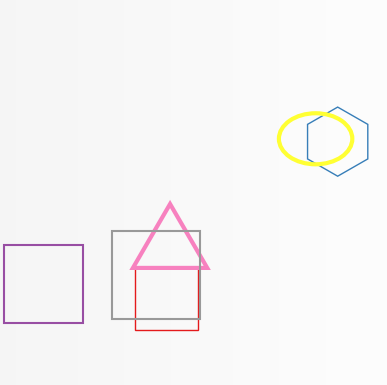[{"shape": "square", "thickness": 1, "radius": 0.41, "center": [0.431, 0.224]}, {"shape": "hexagon", "thickness": 1, "radius": 0.45, "center": [0.871, 0.632]}, {"shape": "square", "thickness": 1.5, "radius": 0.51, "center": [0.112, 0.263]}, {"shape": "oval", "thickness": 3, "radius": 0.47, "center": [0.814, 0.64]}, {"shape": "triangle", "thickness": 3, "radius": 0.55, "center": [0.439, 0.359]}, {"shape": "square", "thickness": 1.5, "radius": 0.57, "center": [0.402, 0.286]}]